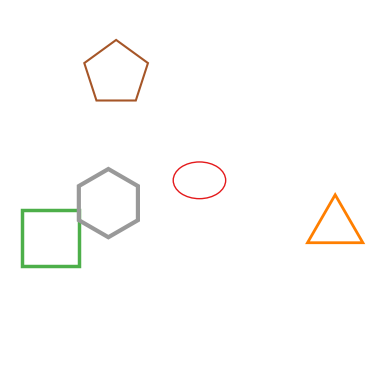[{"shape": "oval", "thickness": 1, "radius": 0.34, "center": [0.518, 0.532]}, {"shape": "square", "thickness": 2.5, "radius": 0.37, "center": [0.131, 0.382]}, {"shape": "triangle", "thickness": 2, "radius": 0.41, "center": [0.871, 0.411]}, {"shape": "pentagon", "thickness": 1.5, "radius": 0.43, "center": [0.302, 0.809]}, {"shape": "hexagon", "thickness": 3, "radius": 0.44, "center": [0.281, 0.472]}]